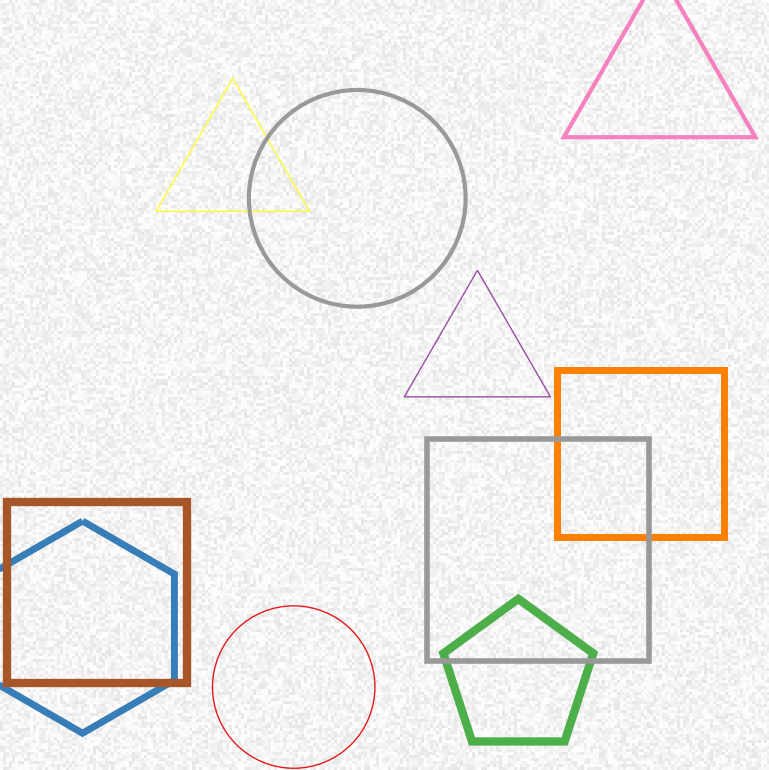[{"shape": "circle", "thickness": 0.5, "radius": 0.53, "center": [0.381, 0.108]}, {"shape": "hexagon", "thickness": 2.5, "radius": 0.69, "center": [0.107, 0.186]}, {"shape": "pentagon", "thickness": 3, "radius": 0.51, "center": [0.673, 0.12]}, {"shape": "triangle", "thickness": 0.5, "radius": 0.55, "center": [0.62, 0.539]}, {"shape": "square", "thickness": 2.5, "radius": 0.54, "center": [0.832, 0.411]}, {"shape": "triangle", "thickness": 0.5, "radius": 0.58, "center": [0.302, 0.783]}, {"shape": "square", "thickness": 3, "radius": 0.59, "center": [0.126, 0.23]}, {"shape": "triangle", "thickness": 1.5, "radius": 0.72, "center": [0.857, 0.894]}, {"shape": "circle", "thickness": 1.5, "radius": 0.7, "center": [0.464, 0.742]}, {"shape": "square", "thickness": 2, "radius": 0.72, "center": [0.699, 0.286]}]